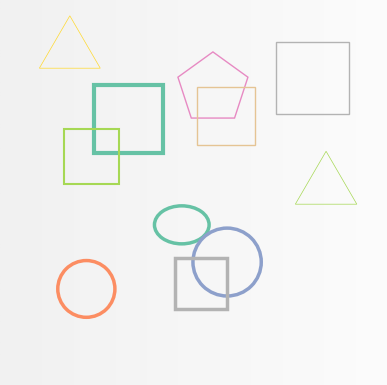[{"shape": "oval", "thickness": 2.5, "radius": 0.35, "center": [0.469, 0.416]}, {"shape": "square", "thickness": 3, "radius": 0.44, "center": [0.331, 0.691]}, {"shape": "circle", "thickness": 2.5, "radius": 0.37, "center": [0.223, 0.25]}, {"shape": "circle", "thickness": 2.5, "radius": 0.44, "center": [0.586, 0.319]}, {"shape": "pentagon", "thickness": 1, "radius": 0.47, "center": [0.549, 0.77]}, {"shape": "triangle", "thickness": 0.5, "radius": 0.46, "center": [0.841, 0.515]}, {"shape": "square", "thickness": 1.5, "radius": 0.36, "center": [0.235, 0.593]}, {"shape": "triangle", "thickness": 0.5, "radius": 0.45, "center": [0.18, 0.868]}, {"shape": "square", "thickness": 1, "radius": 0.38, "center": [0.584, 0.699]}, {"shape": "square", "thickness": 1, "radius": 0.47, "center": [0.806, 0.797]}, {"shape": "square", "thickness": 2.5, "radius": 0.34, "center": [0.518, 0.263]}]